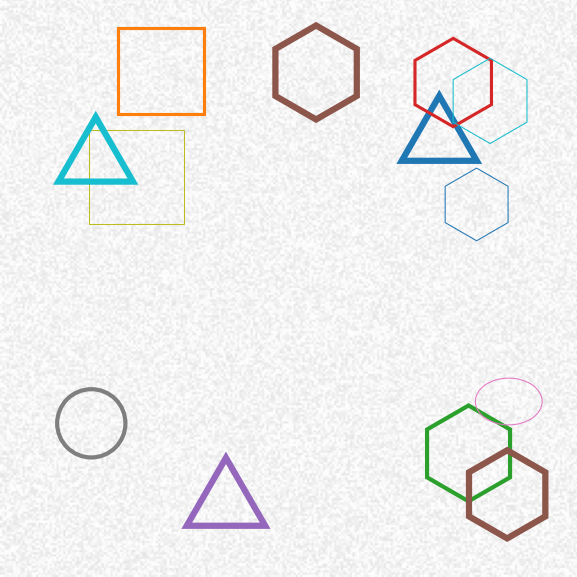[{"shape": "hexagon", "thickness": 0.5, "radius": 0.31, "center": [0.825, 0.645]}, {"shape": "triangle", "thickness": 3, "radius": 0.37, "center": [0.761, 0.758]}, {"shape": "square", "thickness": 1.5, "radius": 0.37, "center": [0.279, 0.876]}, {"shape": "hexagon", "thickness": 2, "radius": 0.41, "center": [0.811, 0.214]}, {"shape": "hexagon", "thickness": 1.5, "radius": 0.38, "center": [0.785, 0.856]}, {"shape": "triangle", "thickness": 3, "radius": 0.39, "center": [0.391, 0.128]}, {"shape": "hexagon", "thickness": 3, "radius": 0.41, "center": [0.547, 0.874]}, {"shape": "hexagon", "thickness": 3, "radius": 0.38, "center": [0.878, 0.143]}, {"shape": "oval", "thickness": 0.5, "radius": 0.29, "center": [0.881, 0.304]}, {"shape": "circle", "thickness": 2, "radius": 0.3, "center": [0.158, 0.266]}, {"shape": "square", "thickness": 0.5, "radius": 0.41, "center": [0.236, 0.693]}, {"shape": "triangle", "thickness": 3, "radius": 0.37, "center": [0.166, 0.722]}, {"shape": "hexagon", "thickness": 0.5, "radius": 0.37, "center": [0.849, 0.824]}]